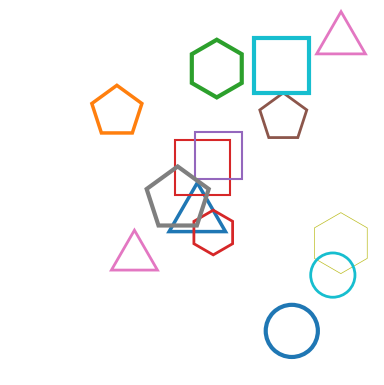[{"shape": "circle", "thickness": 3, "radius": 0.34, "center": [0.758, 0.141]}, {"shape": "triangle", "thickness": 2.5, "radius": 0.42, "center": [0.512, 0.441]}, {"shape": "pentagon", "thickness": 2.5, "radius": 0.34, "center": [0.304, 0.71]}, {"shape": "hexagon", "thickness": 3, "radius": 0.37, "center": [0.563, 0.822]}, {"shape": "hexagon", "thickness": 2, "radius": 0.29, "center": [0.554, 0.396]}, {"shape": "square", "thickness": 1.5, "radius": 0.36, "center": [0.525, 0.565]}, {"shape": "square", "thickness": 1.5, "radius": 0.31, "center": [0.567, 0.596]}, {"shape": "pentagon", "thickness": 2, "radius": 0.32, "center": [0.736, 0.695]}, {"shape": "triangle", "thickness": 2, "radius": 0.35, "center": [0.349, 0.333]}, {"shape": "triangle", "thickness": 2, "radius": 0.37, "center": [0.886, 0.897]}, {"shape": "pentagon", "thickness": 3, "radius": 0.42, "center": [0.462, 0.483]}, {"shape": "hexagon", "thickness": 0.5, "radius": 0.4, "center": [0.885, 0.369]}, {"shape": "circle", "thickness": 2, "radius": 0.29, "center": [0.864, 0.285]}, {"shape": "square", "thickness": 3, "radius": 0.36, "center": [0.73, 0.829]}]